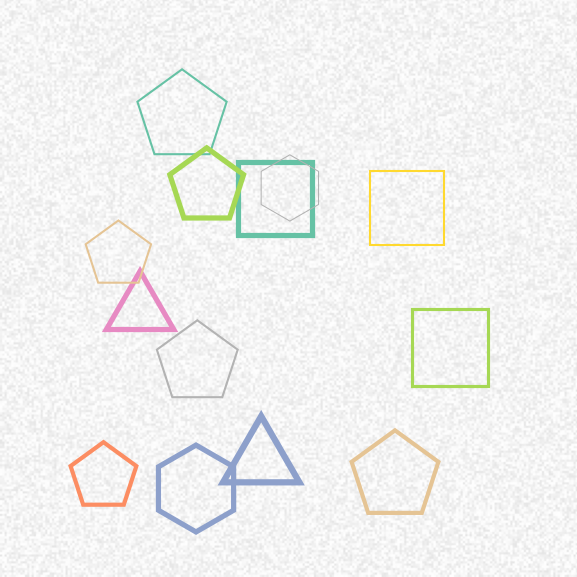[{"shape": "square", "thickness": 2.5, "radius": 0.32, "center": [0.476, 0.655]}, {"shape": "pentagon", "thickness": 1, "radius": 0.41, "center": [0.315, 0.798]}, {"shape": "pentagon", "thickness": 2, "radius": 0.3, "center": [0.179, 0.174]}, {"shape": "hexagon", "thickness": 2.5, "radius": 0.38, "center": [0.339, 0.153]}, {"shape": "triangle", "thickness": 3, "radius": 0.38, "center": [0.452, 0.202]}, {"shape": "triangle", "thickness": 2.5, "radius": 0.34, "center": [0.243, 0.462]}, {"shape": "pentagon", "thickness": 2.5, "radius": 0.34, "center": [0.358, 0.676]}, {"shape": "square", "thickness": 1.5, "radius": 0.33, "center": [0.779, 0.397]}, {"shape": "square", "thickness": 1, "radius": 0.32, "center": [0.704, 0.639]}, {"shape": "pentagon", "thickness": 2, "radius": 0.39, "center": [0.684, 0.175]}, {"shape": "pentagon", "thickness": 1, "radius": 0.3, "center": [0.205, 0.558]}, {"shape": "hexagon", "thickness": 0.5, "radius": 0.29, "center": [0.502, 0.674]}, {"shape": "pentagon", "thickness": 1, "radius": 0.37, "center": [0.342, 0.371]}]